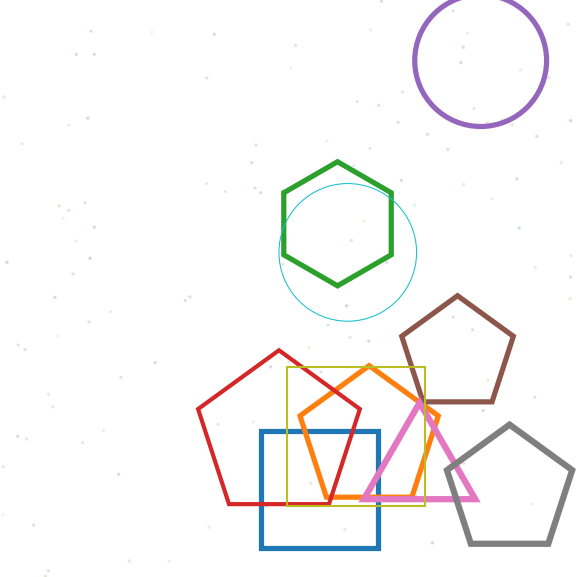[{"shape": "square", "thickness": 2.5, "radius": 0.51, "center": [0.554, 0.152]}, {"shape": "pentagon", "thickness": 2.5, "radius": 0.63, "center": [0.639, 0.24]}, {"shape": "hexagon", "thickness": 2.5, "radius": 0.54, "center": [0.584, 0.612]}, {"shape": "pentagon", "thickness": 2, "radius": 0.74, "center": [0.483, 0.245]}, {"shape": "circle", "thickness": 2.5, "radius": 0.57, "center": [0.832, 0.894]}, {"shape": "pentagon", "thickness": 2.5, "radius": 0.51, "center": [0.792, 0.385]}, {"shape": "triangle", "thickness": 3, "radius": 0.56, "center": [0.727, 0.19]}, {"shape": "pentagon", "thickness": 3, "radius": 0.57, "center": [0.882, 0.15]}, {"shape": "square", "thickness": 1, "radius": 0.6, "center": [0.616, 0.243]}, {"shape": "circle", "thickness": 0.5, "radius": 0.6, "center": [0.602, 0.562]}]